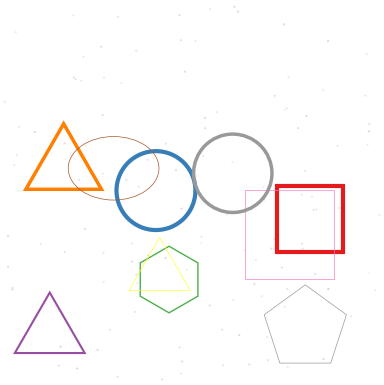[{"shape": "square", "thickness": 3, "radius": 0.43, "center": [0.806, 0.432]}, {"shape": "circle", "thickness": 3, "radius": 0.51, "center": [0.405, 0.505]}, {"shape": "hexagon", "thickness": 1, "radius": 0.43, "center": [0.439, 0.274]}, {"shape": "triangle", "thickness": 1.5, "radius": 0.52, "center": [0.129, 0.135]}, {"shape": "triangle", "thickness": 2.5, "radius": 0.57, "center": [0.165, 0.565]}, {"shape": "triangle", "thickness": 0.5, "radius": 0.46, "center": [0.415, 0.292]}, {"shape": "oval", "thickness": 0.5, "radius": 0.59, "center": [0.295, 0.563]}, {"shape": "square", "thickness": 0.5, "radius": 0.58, "center": [0.752, 0.391]}, {"shape": "pentagon", "thickness": 0.5, "radius": 0.56, "center": [0.793, 0.148]}, {"shape": "circle", "thickness": 2.5, "radius": 0.51, "center": [0.605, 0.55]}]